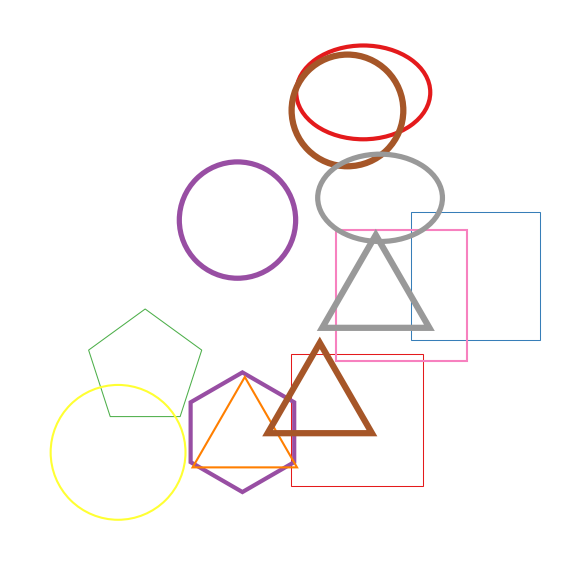[{"shape": "oval", "thickness": 2, "radius": 0.58, "center": [0.629, 0.839]}, {"shape": "square", "thickness": 0.5, "radius": 0.57, "center": [0.618, 0.272]}, {"shape": "square", "thickness": 0.5, "radius": 0.56, "center": [0.823, 0.521]}, {"shape": "pentagon", "thickness": 0.5, "radius": 0.51, "center": [0.251, 0.361]}, {"shape": "hexagon", "thickness": 2, "radius": 0.52, "center": [0.42, 0.251]}, {"shape": "circle", "thickness": 2.5, "radius": 0.5, "center": [0.411, 0.618]}, {"shape": "triangle", "thickness": 1, "radius": 0.52, "center": [0.424, 0.242]}, {"shape": "circle", "thickness": 1, "radius": 0.58, "center": [0.204, 0.216]}, {"shape": "triangle", "thickness": 3, "radius": 0.52, "center": [0.554, 0.301]}, {"shape": "circle", "thickness": 3, "radius": 0.48, "center": [0.602, 0.808]}, {"shape": "square", "thickness": 1, "radius": 0.57, "center": [0.695, 0.487]}, {"shape": "triangle", "thickness": 3, "radius": 0.54, "center": [0.651, 0.485]}, {"shape": "oval", "thickness": 2.5, "radius": 0.54, "center": [0.658, 0.657]}]